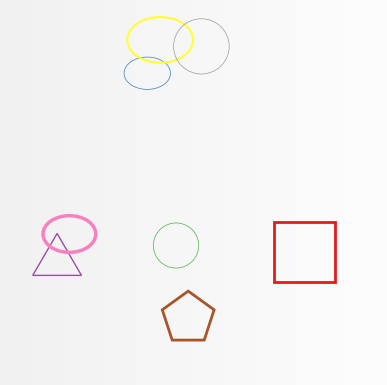[{"shape": "square", "thickness": 2, "radius": 0.39, "center": [0.786, 0.345]}, {"shape": "oval", "thickness": 0.5, "radius": 0.3, "center": [0.38, 0.81]}, {"shape": "circle", "thickness": 0.5, "radius": 0.29, "center": [0.454, 0.362]}, {"shape": "triangle", "thickness": 1, "radius": 0.36, "center": [0.147, 0.321]}, {"shape": "oval", "thickness": 1.5, "radius": 0.42, "center": [0.414, 0.896]}, {"shape": "pentagon", "thickness": 2, "radius": 0.35, "center": [0.486, 0.174]}, {"shape": "oval", "thickness": 2.5, "radius": 0.34, "center": [0.179, 0.392]}, {"shape": "circle", "thickness": 0.5, "radius": 0.36, "center": [0.52, 0.88]}]